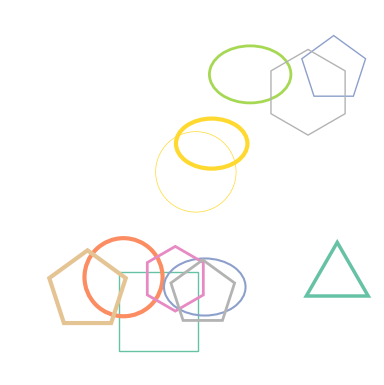[{"shape": "square", "thickness": 1, "radius": 0.51, "center": [0.412, 0.191]}, {"shape": "triangle", "thickness": 2.5, "radius": 0.46, "center": [0.876, 0.278]}, {"shape": "circle", "thickness": 3, "radius": 0.51, "center": [0.321, 0.28]}, {"shape": "oval", "thickness": 1.5, "radius": 0.53, "center": [0.532, 0.255]}, {"shape": "pentagon", "thickness": 1, "radius": 0.44, "center": [0.867, 0.821]}, {"shape": "hexagon", "thickness": 2, "radius": 0.42, "center": [0.455, 0.276]}, {"shape": "oval", "thickness": 2, "radius": 0.53, "center": [0.65, 0.807]}, {"shape": "circle", "thickness": 0.5, "radius": 0.52, "center": [0.509, 0.554]}, {"shape": "oval", "thickness": 3, "radius": 0.46, "center": [0.55, 0.627]}, {"shape": "pentagon", "thickness": 3, "radius": 0.52, "center": [0.227, 0.245]}, {"shape": "pentagon", "thickness": 2, "radius": 0.44, "center": [0.527, 0.238]}, {"shape": "hexagon", "thickness": 1, "radius": 0.56, "center": [0.8, 0.76]}]